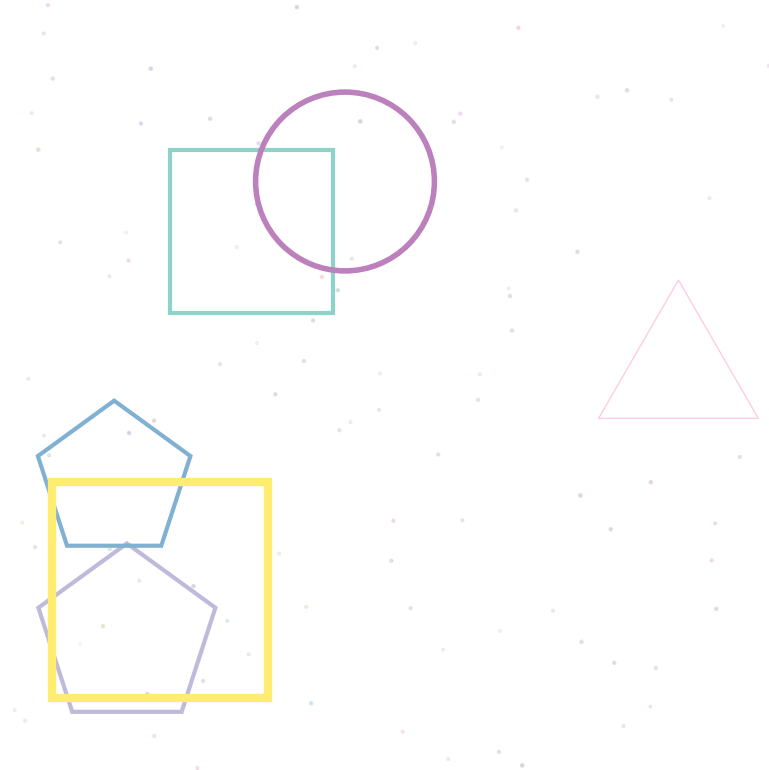[{"shape": "square", "thickness": 1.5, "radius": 0.53, "center": [0.327, 0.699]}, {"shape": "pentagon", "thickness": 1.5, "radius": 0.6, "center": [0.165, 0.173]}, {"shape": "pentagon", "thickness": 1.5, "radius": 0.52, "center": [0.148, 0.376]}, {"shape": "triangle", "thickness": 0.5, "radius": 0.6, "center": [0.881, 0.517]}, {"shape": "circle", "thickness": 2, "radius": 0.58, "center": [0.448, 0.764]}, {"shape": "square", "thickness": 3, "radius": 0.7, "center": [0.207, 0.234]}]